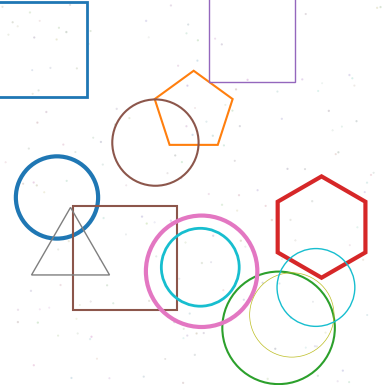[{"shape": "square", "thickness": 2, "radius": 0.62, "center": [0.101, 0.872]}, {"shape": "circle", "thickness": 3, "radius": 0.53, "center": [0.148, 0.487]}, {"shape": "pentagon", "thickness": 1.5, "radius": 0.53, "center": [0.503, 0.71]}, {"shape": "circle", "thickness": 1.5, "radius": 0.73, "center": [0.724, 0.148]}, {"shape": "hexagon", "thickness": 3, "radius": 0.66, "center": [0.835, 0.41]}, {"shape": "square", "thickness": 1, "radius": 0.56, "center": [0.654, 0.9]}, {"shape": "circle", "thickness": 1.5, "radius": 0.56, "center": [0.404, 0.63]}, {"shape": "square", "thickness": 1.5, "radius": 0.67, "center": [0.324, 0.33]}, {"shape": "circle", "thickness": 3, "radius": 0.72, "center": [0.524, 0.295]}, {"shape": "triangle", "thickness": 1, "radius": 0.58, "center": [0.183, 0.344]}, {"shape": "circle", "thickness": 0.5, "radius": 0.55, "center": [0.758, 0.182]}, {"shape": "circle", "thickness": 1, "radius": 0.51, "center": [0.821, 0.253]}, {"shape": "circle", "thickness": 2, "radius": 0.51, "center": [0.52, 0.306]}]